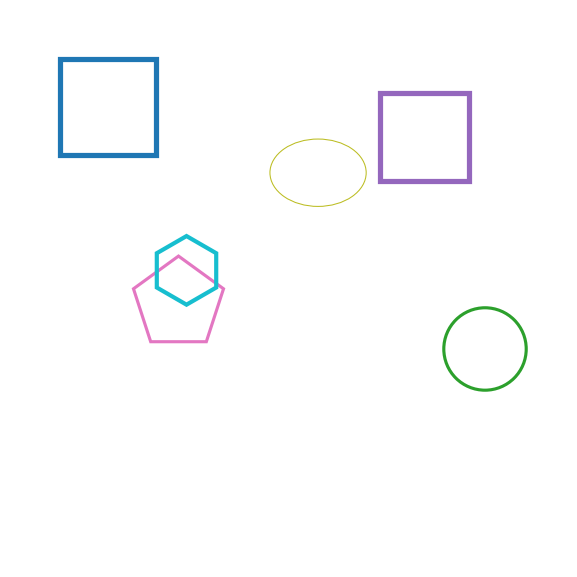[{"shape": "square", "thickness": 2.5, "radius": 0.41, "center": [0.187, 0.814]}, {"shape": "circle", "thickness": 1.5, "radius": 0.36, "center": [0.84, 0.395]}, {"shape": "square", "thickness": 2.5, "radius": 0.38, "center": [0.735, 0.762]}, {"shape": "pentagon", "thickness": 1.5, "radius": 0.41, "center": [0.309, 0.474]}, {"shape": "oval", "thickness": 0.5, "radius": 0.42, "center": [0.551, 0.7]}, {"shape": "hexagon", "thickness": 2, "radius": 0.3, "center": [0.323, 0.531]}]